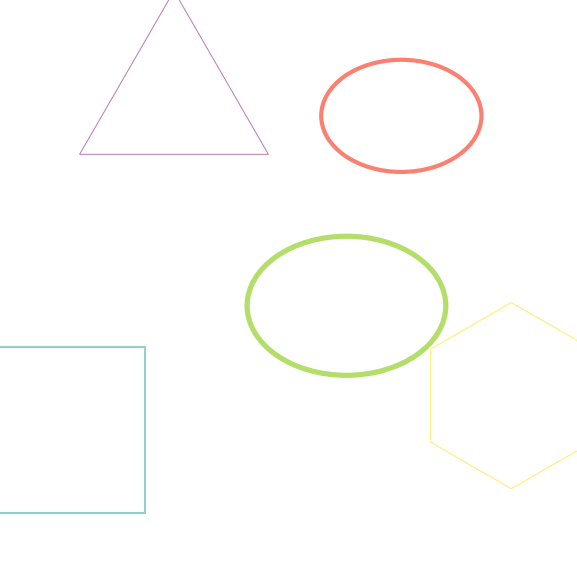[{"shape": "square", "thickness": 1, "radius": 0.72, "center": [0.107, 0.254]}, {"shape": "oval", "thickness": 2, "radius": 0.69, "center": [0.695, 0.799]}, {"shape": "oval", "thickness": 2.5, "radius": 0.86, "center": [0.6, 0.47]}, {"shape": "triangle", "thickness": 0.5, "radius": 0.94, "center": [0.301, 0.826]}, {"shape": "hexagon", "thickness": 0.5, "radius": 0.81, "center": [0.885, 0.314]}]